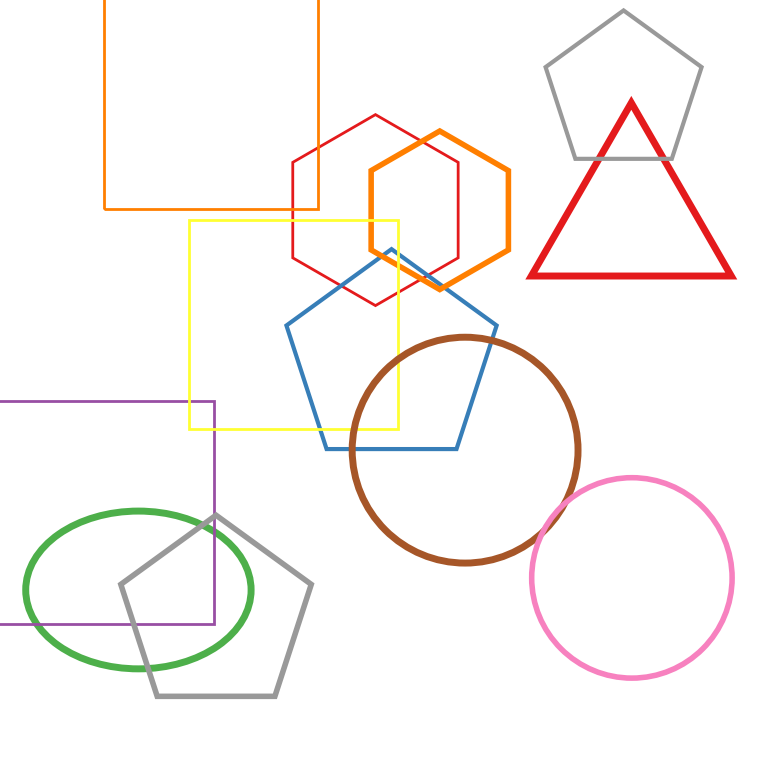[{"shape": "hexagon", "thickness": 1, "radius": 0.62, "center": [0.488, 0.727]}, {"shape": "triangle", "thickness": 2.5, "radius": 0.75, "center": [0.82, 0.716]}, {"shape": "pentagon", "thickness": 1.5, "radius": 0.72, "center": [0.508, 0.533]}, {"shape": "oval", "thickness": 2.5, "radius": 0.73, "center": [0.18, 0.234]}, {"shape": "square", "thickness": 1, "radius": 0.72, "center": [0.133, 0.335]}, {"shape": "square", "thickness": 1, "radius": 0.69, "center": [0.274, 0.868]}, {"shape": "hexagon", "thickness": 2, "radius": 0.51, "center": [0.571, 0.727]}, {"shape": "square", "thickness": 1, "radius": 0.68, "center": [0.381, 0.578]}, {"shape": "circle", "thickness": 2.5, "radius": 0.73, "center": [0.604, 0.415]}, {"shape": "circle", "thickness": 2, "radius": 0.65, "center": [0.821, 0.249]}, {"shape": "pentagon", "thickness": 1.5, "radius": 0.53, "center": [0.81, 0.88]}, {"shape": "pentagon", "thickness": 2, "radius": 0.65, "center": [0.281, 0.201]}]